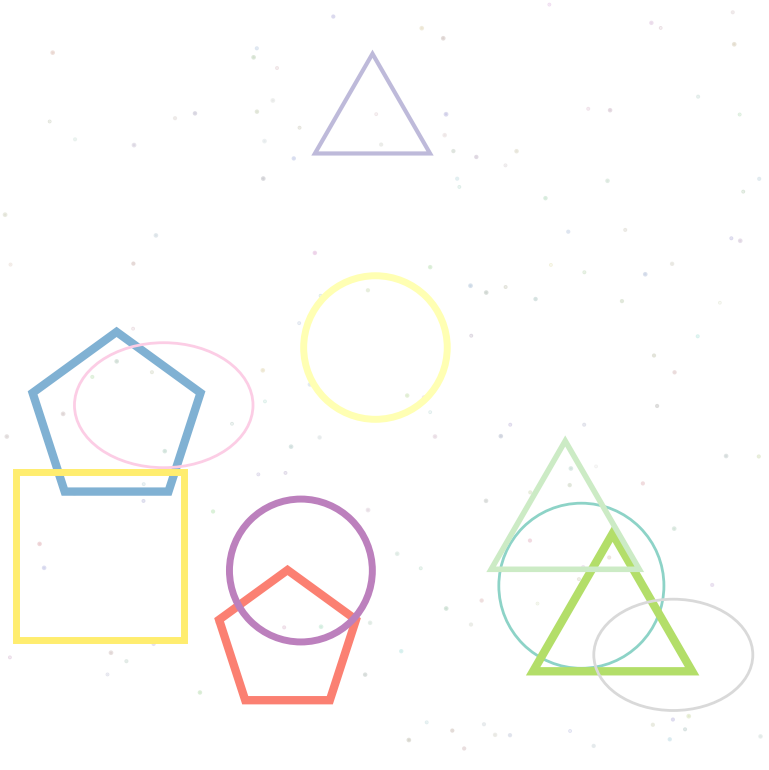[{"shape": "circle", "thickness": 1, "radius": 0.54, "center": [0.755, 0.239]}, {"shape": "circle", "thickness": 2.5, "radius": 0.47, "center": [0.488, 0.549]}, {"shape": "triangle", "thickness": 1.5, "radius": 0.43, "center": [0.484, 0.844]}, {"shape": "pentagon", "thickness": 3, "radius": 0.47, "center": [0.373, 0.166]}, {"shape": "pentagon", "thickness": 3, "radius": 0.57, "center": [0.151, 0.454]}, {"shape": "triangle", "thickness": 3, "radius": 0.6, "center": [0.796, 0.188]}, {"shape": "oval", "thickness": 1, "radius": 0.58, "center": [0.213, 0.474]}, {"shape": "oval", "thickness": 1, "radius": 0.52, "center": [0.874, 0.15]}, {"shape": "circle", "thickness": 2.5, "radius": 0.46, "center": [0.391, 0.259]}, {"shape": "triangle", "thickness": 2, "radius": 0.56, "center": [0.734, 0.316]}, {"shape": "square", "thickness": 2.5, "radius": 0.55, "center": [0.13, 0.278]}]